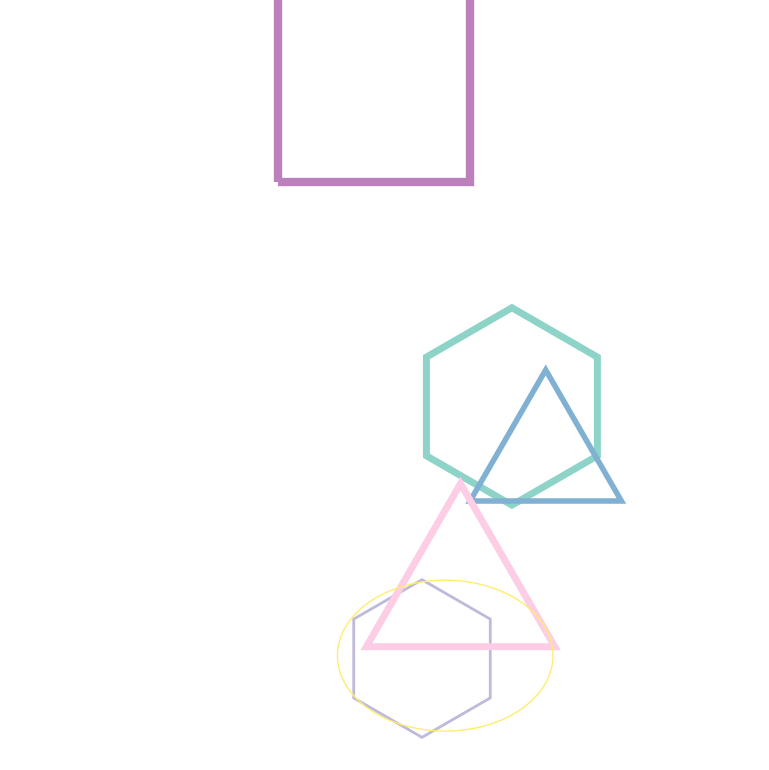[{"shape": "hexagon", "thickness": 2.5, "radius": 0.64, "center": [0.665, 0.472]}, {"shape": "hexagon", "thickness": 1, "radius": 0.51, "center": [0.548, 0.145]}, {"shape": "triangle", "thickness": 2, "radius": 0.57, "center": [0.709, 0.406]}, {"shape": "triangle", "thickness": 2.5, "radius": 0.71, "center": [0.598, 0.231]}, {"shape": "square", "thickness": 3, "radius": 0.62, "center": [0.485, 0.888]}, {"shape": "oval", "thickness": 0.5, "radius": 0.7, "center": [0.578, 0.149]}]